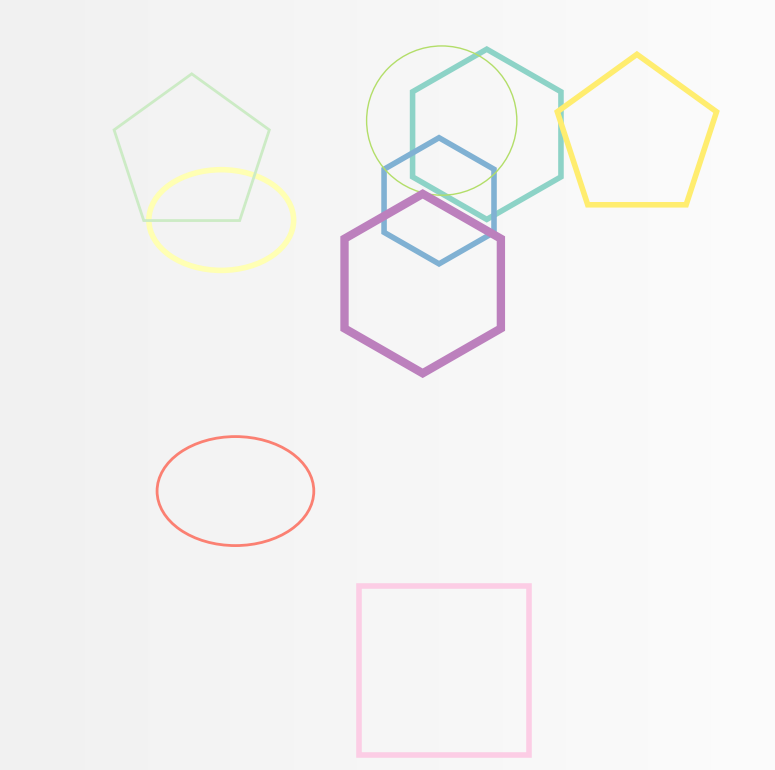[{"shape": "hexagon", "thickness": 2, "radius": 0.55, "center": [0.628, 0.826]}, {"shape": "oval", "thickness": 2, "radius": 0.47, "center": [0.285, 0.714]}, {"shape": "oval", "thickness": 1, "radius": 0.51, "center": [0.304, 0.362]}, {"shape": "hexagon", "thickness": 2, "radius": 0.41, "center": [0.566, 0.739]}, {"shape": "circle", "thickness": 0.5, "radius": 0.48, "center": [0.57, 0.843]}, {"shape": "square", "thickness": 2, "radius": 0.55, "center": [0.573, 0.13]}, {"shape": "hexagon", "thickness": 3, "radius": 0.58, "center": [0.545, 0.632]}, {"shape": "pentagon", "thickness": 1, "radius": 0.53, "center": [0.247, 0.799]}, {"shape": "pentagon", "thickness": 2, "radius": 0.54, "center": [0.822, 0.821]}]